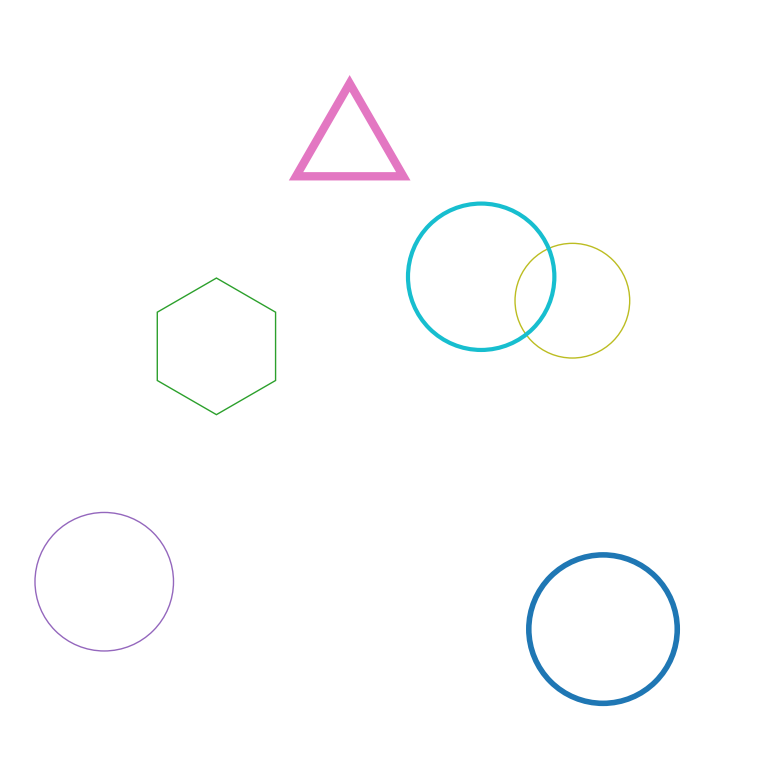[{"shape": "circle", "thickness": 2, "radius": 0.48, "center": [0.783, 0.183]}, {"shape": "hexagon", "thickness": 0.5, "radius": 0.44, "center": [0.281, 0.55]}, {"shape": "circle", "thickness": 0.5, "radius": 0.45, "center": [0.135, 0.245]}, {"shape": "triangle", "thickness": 3, "radius": 0.4, "center": [0.454, 0.811]}, {"shape": "circle", "thickness": 0.5, "radius": 0.37, "center": [0.743, 0.609]}, {"shape": "circle", "thickness": 1.5, "radius": 0.48, "center": [0.625, 0.641]}]